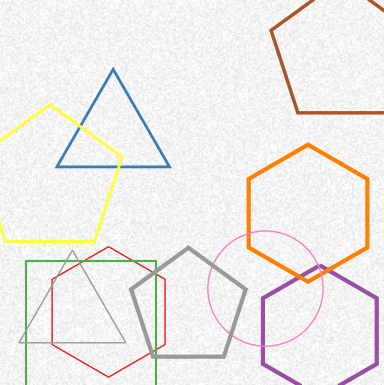[{"shape": "hexagon", "thickness": 1, "radius": 0.85, "center": [0.282, 0.19]}, {"shape": "triangle", "thickness": 2, "radius": 0.85, "center": [0.294, 0.651]}, {"shape": "square", "thickness": 1.5, "radius": 0.85, "center": [0.237, 0.154]}, {"shape": "hexagon", "thickness": 3, "radius": 0.85, "center": [0.831, 0.14]}, {"shape": "hexagon", "thickness": 3, "radius": 0.89, "center": [0.8, 0.446]}, {"shape": "pentagon", "thickness": 2, "radius": 0.98, "center": [0.13, 0.532]}, {"shape": "pentagon", "thickness": 2.5, "radius": 0.96, "center": [0.886, 0.862]}, {"shape": "circle", "thickness": 1, "radius": 0.75, "center": [0.689, 0.25]}, {"shape": "triangle", "thickness": 1, "radius": 0.8, "center": [0.188, 0.19]}, {"shape": "pentagon", "thickness": 3, "radius": 0.78, "center": [0.489, 0.2]}]